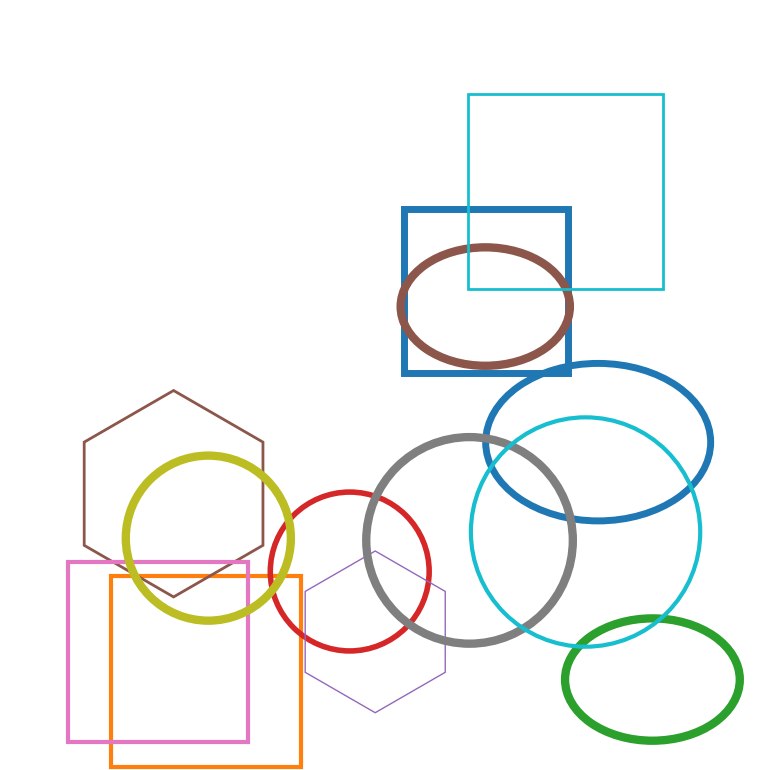[{"shape": "oval", "thickness": 2.5, "radius": 0.73, "center": [0.777, 0.426]}, {"shape": "square", "thickness": 2.5, "radius": 0.53, "center": [0.631, 0.622]}, {"shape": "square", "thickness": 1.5, "radius": 0.62, "center": [0.268, 0.128]}, {"shape": "oval", "thickness": 3, "radius": 0.57, "center": [0.847, 0.117]}, {"shape": "circle", "thickness": 2, "radius": 0.52, "center": [0.454, 0.258]}, {"shape": "hexagon", "thickness": 0.5, "radius": 0.53, "center": [0.487, 0.179]}, {"shape": "hexagon", "thickness": 1, "radius": 0.67, "center": [0.225, 0.359]}, {"shape": "oval", "thickness": 3, "radius": 0.55, "center": [0.63, 0.602]}, {"shape": "square", "thickness": 1.5, "radius": 0.58, "center": [0.205, 0.153]}, {"shape": "circle", "thickness": 3, "radius": 0.67, "center": [0.61, 0.298]}, {"shape": "circle", "thickness": 3, "radius": 0.54, "center": [0.271, 0.301]}, {"shape": "circle", "thickness": 1.5, "radius": 0.74, "center": [0.76, 0.309]}, {"shape": "square", "thickness": 1, "radius": 0.63, "center": [0.734, 0.751]}]